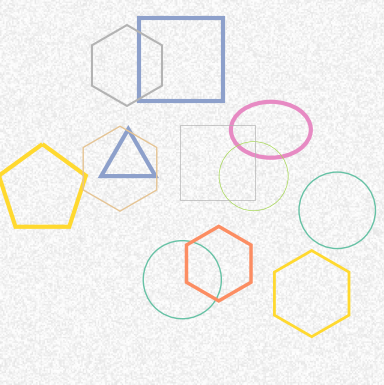[{"shape": "circle", "thickness": 1, "radius": 0.5, "center": [0.876, 0.454]}, {"shape": "circle", "thickness": 1, "radius": 0.51, "center": [0.474, 0.274]}, {"shape": "hexagon", "thickness": 2.5, "radius": 0.48, "center": [0.568, 0.315]}, {"shape": "triangle", "thickness": 3, "radius": 0.41, "center": [0.333, 0.583]}, {"shape": "square", "thickness": 3, "radius": 0.54, "center": [0.47, 0.845]}, {"shape": "oval", "thickness": 3, "radius": 0.52, "center": [0.704, 0.663]}, {"shape": "circle", "thickness": 0.5, "radius": 0.45, "center": [0.659, 0.542]}, {"shape": "pentagon", "thickness": 3, "radius": 0.59, "center": [0.11, 0.507]}, {"shape": "hexagon", "thickness": 2, "radius": 0.56, "center": [0.81, 0.237]}, {"shape": "hexagon", "thickness": 1, "radius": 0.55, "center": [0.312, 0.562]}, {"shape": "square", "thickness": 0.5, "radius": 0.49, "center": [0.564, 0.578]}, {"shape": "hexagon", "thickness": 1.5, "radius": 0.53, "center": [0.33, 0.83]}]